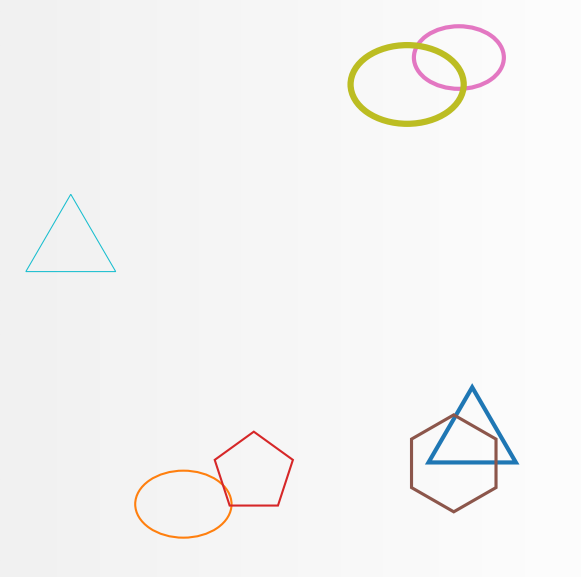[{"shape": "triangle", "thickness": 2, "radius": 0.43, "center": [0.812, 0.242]}, {"shape": "oval", "thickness": 1, "radius": 0.41, "center": [0.315, 0.126]}, {"shape": "pentagon", "thickness": 1, "radius": 0.35, "center": [0.437, 0.181]}, {"shape": "hexagon", "thickness": 1.5, "radius": 0.42, "center": [0.781, 0.197]}, {"shape": "oval", "thickness": 2, "radius": 0.39, "center": [0.789, 0.9]}, {"shape": "oval", "thickness": 3, "radius": 0.49, "center": [0.7, 0.853]}, {"shape": "triangle", "thickness": 0.5, "radius": 0.45, "center": [0.122, 0.573]}]